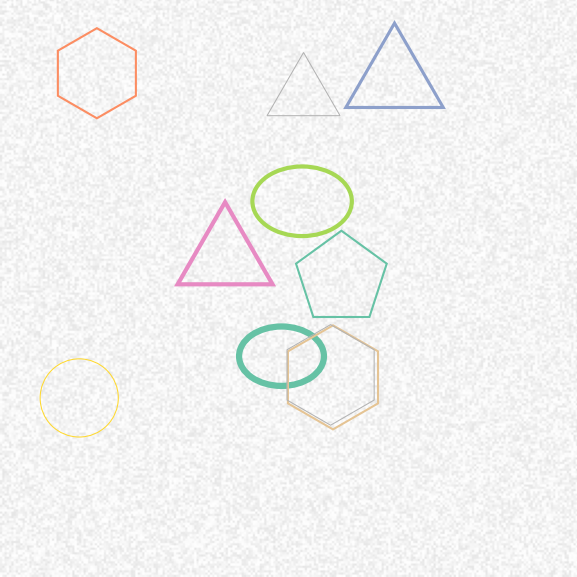[{"shape": "oval", "thickness": 3, "radius": 0.37, "center": [0.487, 0.382]}, {"shape": "pentagon", "thickness": 1, "radius": 0.41, "center": [0.591, 0.517]}, {"shape": "hexagon", "thickness": 1, "radius": 0.39, "center": [0.168, 0.872]}, {"shape": "triangle", "thickness": 1.5, "radius": 0.49, "center": [0.683, 0.862]}, {"shape": "triangle", "thickness": 2, "radius": 0.47, "center": [0.39, 0.554]}, {"shape": "oval", "thickness": 2, "radius": 0.43, "center": [0.523, 0.651]}, {"shape": "circle", "thickness": 0.5, "radius": 0.34, "center": [0.137, 0.31]}, {"shape": "hexagon", "thickness": 1, "radius": 0.45, "center": [0.577, 0.346]}, {"shape": "triangle", "thickness": 0.5, "radius": 0.36, "center": [0.526, 0.835]}, {"shape": "hexagon", "thickness": 0.5, "radius": 0.44, "center": [0.572, 0.35]}]